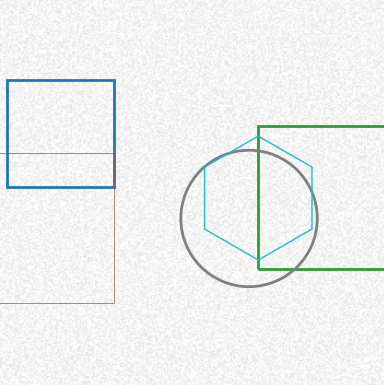[{"shape": "square", "thickness": 2, "radius": 0.7, "center": [0.157, 0.653]}, {"shape": "square", "thickness": 2, "radius": 0.93, "center": [0.857, 0.487]}, {"shape": "square", "thickness": 0.5, "radius": 0.97, "center": [0.103, 0.408]}, {"shape": "circle", "thickness": 2, "radius": 0.89, "center": [0.647, 0.433]}, {"shape": "hexagon", "thickness": 1, "radius": 0.81, "center": [0.671, 0.486]}]